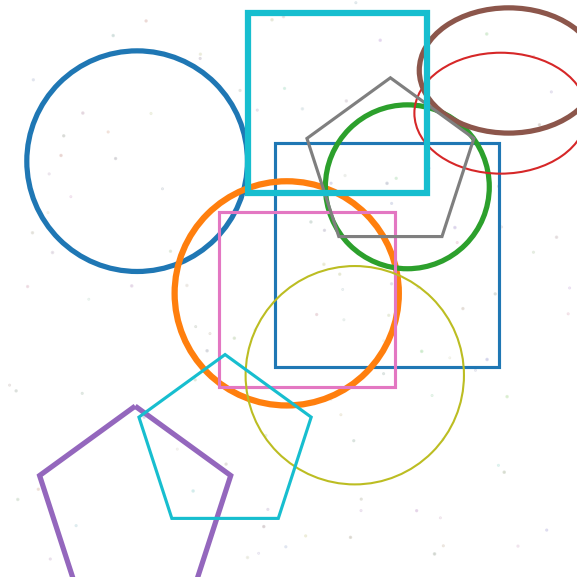[{"shape": "circle", "thickness": 2.5, "radius": 0.96, "center": [0.237, 0.72]}, {"shape": "square", "thickness": 1.5, "radius": 0.97, "center": [0.67, 0.558]}, {"shape": "circle", "thickness": 3, "radius": 0.97, "center": [0.496, 0.491]}, {"shape": "circle", "thickness": 2.5, "radius": 0.71, "center": [0.705, 0.676]}, {"shape": "oval", "thickness": 1, "radius": 0.75, "center": [0.867, 0.803]}, {"shape": "pentagon", "thickness": 2.5, "radius": 0.87, "center": [0.234, 0.122]}, {"shape": "oval", "thickness": 2.5, "radius": 0.77, "center": [0.881, 0.877]}, {"shape": "square", "thickness": 1.5, "radius": 0.76, "center": [0.532, 0.481]}, {"shape": "pentagon", "thickness": 1.5, "radius": 0.76, "center": [0.676, 0.712]}, {"shape": "circle", "thickness": 1, "radius": 0.95, "center": [0.614, 0.349]}, {"shape": "pentagon", "thickness": 1.5, "radius": 0.78, "center": [0.39, 0.228]}, {"shape": "square", "thickness": 3, "radius": 0.78, "center": [0.584, 0.821]}]